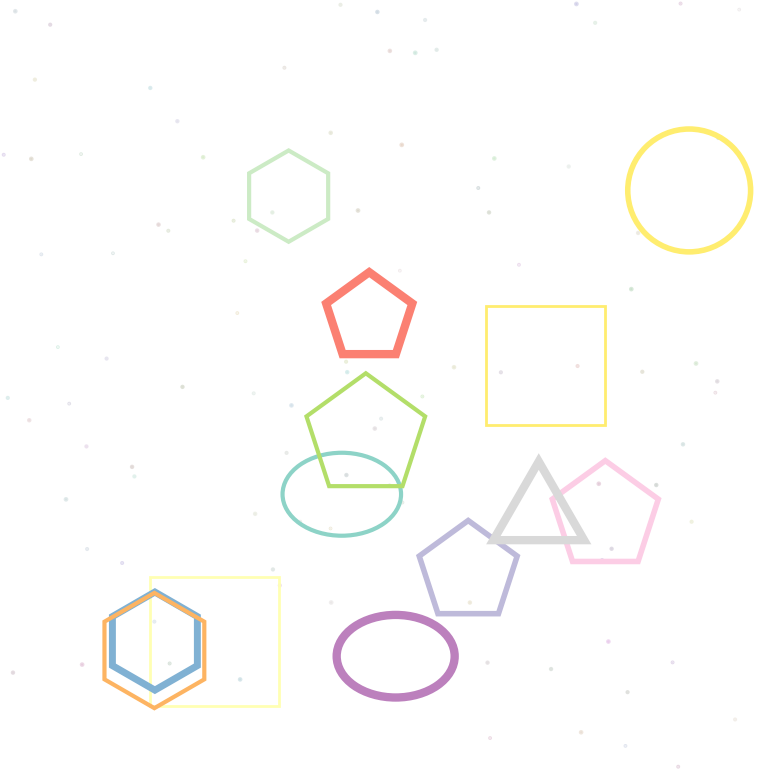[{"shape": "oval", "thickness": 1.5, "radius": 0.38, "center": [0.444, 0.358]}, {"shape": "square", "thickness": 1, "radius": 0.42, "center": [0.279, 0.167]}, {"shape": "pentagon", "thickness": 2, "radius": 0.33, "center": [0.608, 0.257]}, {"shape": "pentagon", "thickness": 3, "radius": 0.29, "center": [0.48, 0.588]}, {"shape": "hexagon", "thickness": 2.5, "radius": 0.32, "center": [0.201, 0.167]}, {"shape": "hexagon", "thickness": 1.5, "radius": 0.37, "center": [0.201, 0.155]}, {"shape": "pentagon", "thickness": 1.5, "radius": 0.41, "center": [0.475, 0.434]}, {"shape": "pentagon", "thickness": 2, "radius": 0.36, "center": [0.786, 0.329]}, {"shape": "triangle", "thickness": 3, "radius": 0.34, "center": [0.7, 0.333]}, {"shape": "oval", "thickness": 3, "radius": 0.38, "center": [0.514, 0.148]}, {"shape": "hexagon", "thickness": 1.5, "radius": 0.3, "center": [0.375, 0.745]}, {"shape": "square", "thickness": 1, "radius": 0.38, "center": [0.708, 0.525]}, {"shape": "circle", "thickness": 2, "radius": 0.4, "center": [0.895, 0.753]}]